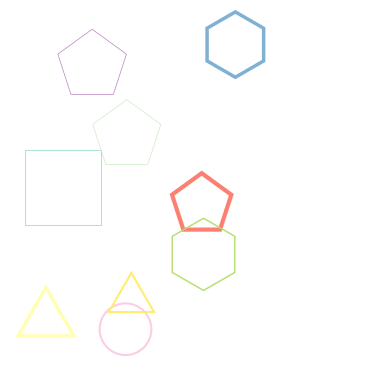[{"shape": "square", "thickness": 0.5, "radius": 0.49, "center": [0.163, 0.514]}, {"shape": "triangle", "thickness": 2.5, "radius": 0.42, "center": [0.119, 0.169]}, {"shape": "pentagon", "thickness": 3, "radius": 0.41, "center": [0.524, 0.469]}, {"shape": "hexagon", "thickness": 2.5, "radius": 0.42, "center": [0.611, 0.884]}, {"shape": "hexagon", "thickness": 1, "radius": 0.47, "center": [0.529, 0.339]}, {"shape": "circle", "thickness": 1.5, "radius": 0.34, "center": [0.326, 0.145]}, {"shape": "pentagon", "thickness": 0.5, "radius": 0.47, "center": [0.239, 0.83]}, {"shape": "pentagon", "thickness": 0.5, "radius": 0.46, "center": [0.329, 0.648]}, {"shape": "triangle", "thickness": 1.5, "radius": 0.34, "center": [0.341, 0.223]}]